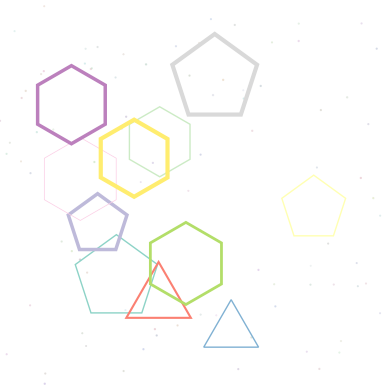[{"shape": "pentagon", "thickness": 1, "radius": 0.56, "center": [0.302, 0.278]}, {"shape": "pentagon", "thickness": 1, "radius": 0.44, "center": [0.815, 0.458]}, {"shape": "pentagon", "thickness": 2.5, "radius": 0.4, "center": [0.254, 0.417]}, {"shape": "triangle", "thickness": 1.5, "radius": 0.48, "center": [0.412, 0.223]}, {"shape": "triangle", "thickness": 1, "radius": 0.41, "center": [0.6, 0.139]}, {"shape": "hexagon", "thickness": 2, "radius": 0.53, "center": [0.483, 0.316]}, {"shape": "hexagon", "thickness": 0.5, "radius": 0.54, "center": [0.208, 0.535]}, {"shape": "pentagon", "thickness": 3, "radius": 0.58, "center": [0.558, 0.796]}, {"shape": "hexagon", "thickness": 2.5, "radius": 0.51, "center": [0.186, 0.728]}, {"shape": "hexagon", "thickness": 1, "radius": 0.45, "center": [0.415, 0.632]}, {"shape": "hexagon", "thickness": 3, "radius": 0.5, "center": [0.348, 0.589]}]